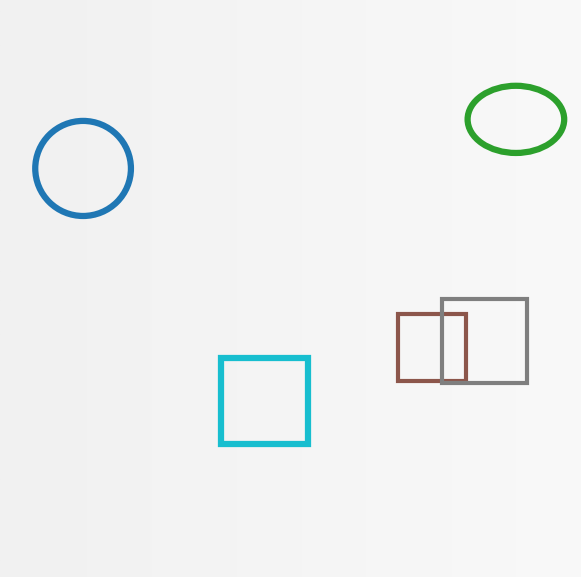[{"shape": "circle", "thickness": 3, "radius": 0.41, "center": [0.143, 0.707]}, {"shape": "oval", "thickness": 3, "radius": 0.42, "center": [0.888, 0.792]}, {"shape": "square", "thickness": 2, "radius": 0.29, "center": [0.744, 0.397]}, {"shape": "square", "thickness": 2, "radius": 0.36, "center": [0.833, 0.409]}, {"shape": "square", "thickness": 3, "radius": 0.37, "center": [0.455, 0.305]}]